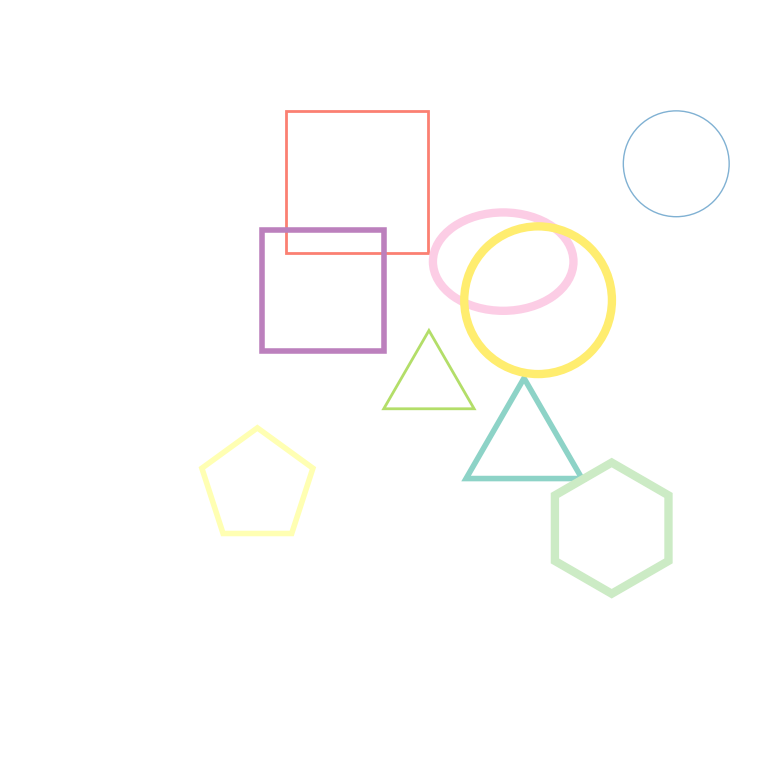[{"shape": "triangle", "thickness": 2, "radius": 0.43, "center": [0.681, 0.422]}, {"shape": "pentagon", "thickness": 2, "radius": 0.38, "center": [0.334, 0.368]}, {"shape": "square", "thickness": 1, "radius": 0.46, "center": [0.464, 0.763]}, {"shape": "circle", "thickness": 0.5, "radius": 0.34, "center": [0.878, 0.787]}, {"shape": "triangle", "thickness": 1, "radius": 0.34, "center": [0.557, 0.503]}, {"shape": "oval", "thickness": 3, "radius": 0.46, "center": [0.653, 0.66]}, {"shape": "square", "thickness": 2, "radius": 0.39, "center": [0.419, 0.623]}, {"shape": "hexagon", "thickness": 3, "radius": 0.43, "center": [0.794, 0.314]}, {"shape": "circle", "thickness": 3, "radius": 0.48, "center": [0.699, 0.61]}]